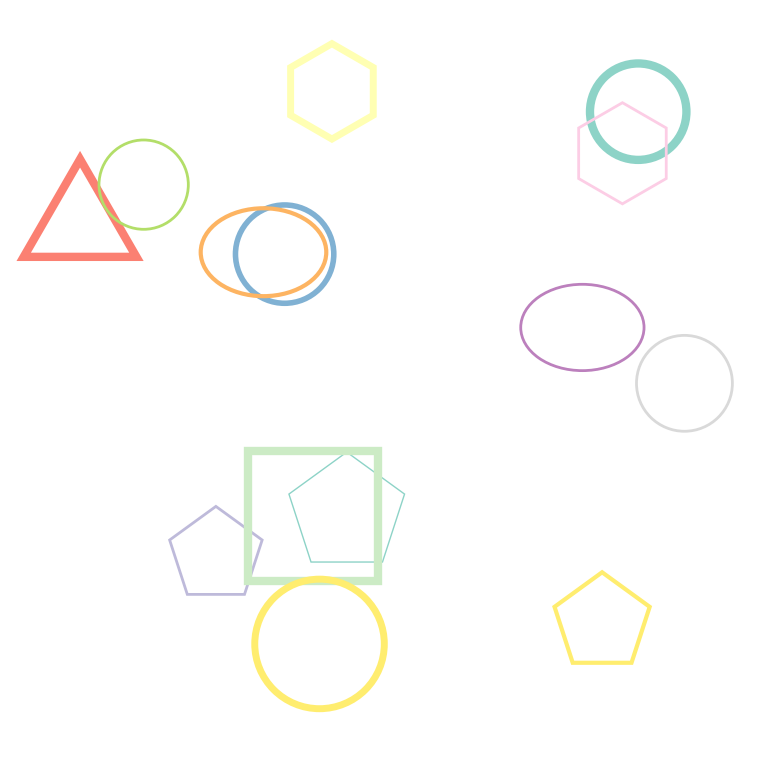[{"shape": "circle", "thickness": 3, "radius": 0.31, "center": [0.829, 0.855]}, {"shape": "pentagon", "thickness": 0.5, "radius": 0.39, "center": [0.45, 0.334]}, {"shape": "hexagon", "thickness": 2.5, "radius": 0.31, "center": [0.431, 0.881]}, {"shape": "pentagon", "thickness": 1, "radius": 0.32, "center": [0.28, 0.279]}, {"shape": "triangle", "thickness": 3, "radius": 0.42, "center": [0.104, 0.709]}, {"shape": "circle", "thickness": 2, "radius": 0.32, "center": [0.37, 0.67]}, {"shape": "oval", "thickness": 1.5, "radius": 0.41, "center": [0.342, 0.672]}, {"shape": "circle", "thickness": 1, "radius": 0.29, "center": [0.187, 0.76]}, {"shape": "hexagon", "thickness": 1, "radius": 0.33, "center": [0.808, 0.801]}, {"shape": "circle", "thickness": 1, "radius": 0.31, "center": [0.889, 0.502]}, {"shape": "oval", "thickness": 1, "radius": 0.4, "center": [0.756, 0.575]}, {"shape": "square", "thickness": 3, "radius": 0.42, "center": [0.407, 0.33]}, {"shape": "circle", "thickness": 2.5, "radius": 0.42, "center": [0.415, 0.164]}, {"shape": "pentagon", "thickness": 1.5, "radius": 0.32, "center": [0.782, 0.192]}]